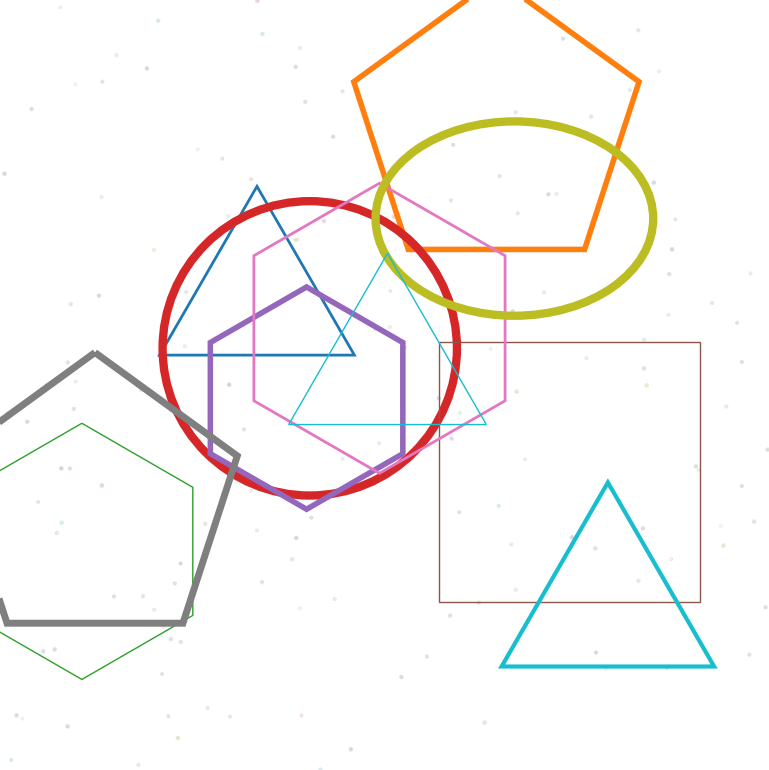[{"shape": "triangle", "thickness": 1, "radius": 0.73, "center": [0.334, 0.612]}, {"shape": "pentagon", "thickness": 2, "radius": 0.97, "center": [0.645, 0.834]}, {"shape": "hexagon", "thickness": 0.5, "radius": 0.83, "center": [0.106, 0.284]}, {"shape": "circle", "thickness": 3, "radius": 0.96, "center": [0.402, 0.548]}, {"shape": "hexagon", "thickness": 2, "radius": 0.72, "center": [0.398, 0.483]}, {"shape": "square", "thickness": 0.5, "radius": 0.85, "center": [0.74, 0.387]}, {"shape": "hexagon", "thickness": 1, "radius": 0.94, "center": [0.493, 0.574]}, {"shape": "pentagon", "thickness": 2.5, "radius": 0.97, "center": [0.123, 0.348]}, {"shape": "oval", "thickness": 3, "radius": 0.9, "center": [0.668, 0.716]}, {"shape": "triangle", "thickness": 1.5, "radius": 0.8, "center": [0.789, 0.214]}, {"shape": "triangle", "thickness": 0.5, "radius": 0.74, "center": [0.503, 0.523]}]